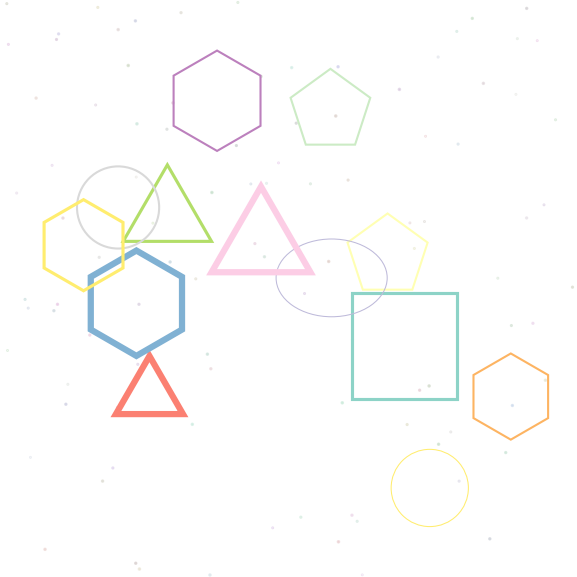[{"shape": "square", "thickness": 1.5, "radius": 0.46, "center": [0.7, 0.4]}, {"shape": "pentagon", "thickness": 1, "radius": 0.36, "center": [0.671, 0.557]}, {"shape": "oval", "thickness": 0.5, "radius": 0.48, "center": [0.574, 0.518]}, {"shape": "triangle", "thickness": 3, "radius": 0.34, "center": [0.259, 0.316]}, {"shape": "hexagon", "thickness": 3, "radius": 0.46, "center": [0.236, 0.474]}, {"shape": "hexagon", "thickness": 1, "radius": 0.37, "center": [0.884, 0.312]}, {"shape": "triangle", "thickness": 1.5, "radius": 0.44, "center": [0.29, 0.625]}, {"shape": "triangle", "thickness": 3, "radius": 0.49, "center": [0.452, 0.577]}, {"shape": "circle", "thickness": 1, "radius": 0.36, "center": [0.204, 0.64]}, {"shape": "hexagon", "thickness": 1, "radius": 0.43, "center": [0.376, 0.825]}, {"shape": "pentagon", "thickness": 1, "radius": 0.36, "center": [0.572, 0.807]}, {"shape": "hexagon", "thickness": 1.5, "radius": 0.39, "center": [0.145, 0.575]}, {"shape": "circle", "thickness": 0.5, "radius": 0.33, "center": [0.744, 0.154]}]